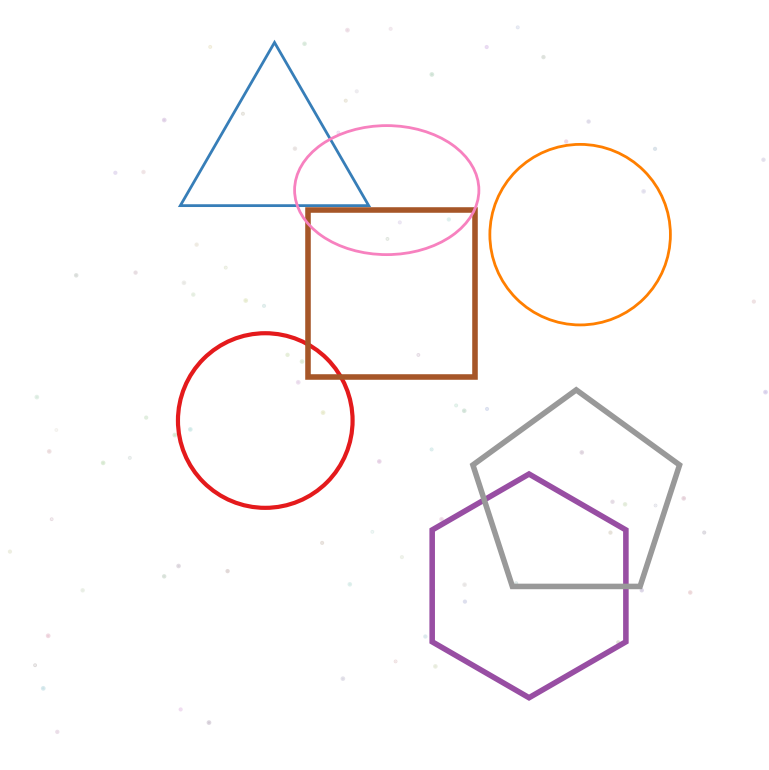[{"shape": "circle", "thickness": 1.5, "radius": 0.57, "center": [0.344, 0.454]}, {"shape": "triangle", "thickness": 1, "radius": 0.71, "center": [0.357, 0.804]}, {"shape": "hexagon", "thickness": 2, "radius": 0.73, "center": [0.687, 0.239]}, {"shape": "circle", "thickness": 1, "radius": 0.59, "center": [0.753, 0.695]}, {"shape": "square", "thickness": 2, "radius": 0.54, "center": [0.508, 0.618]}, {"shape": "oval", "thickness": 1, "radius": 0.6, "center": [0.502, 0.753]}, {"shape": "pentagon", "thickness": 2, "radius": 0.71, "center": [0.748, 0.353]}]